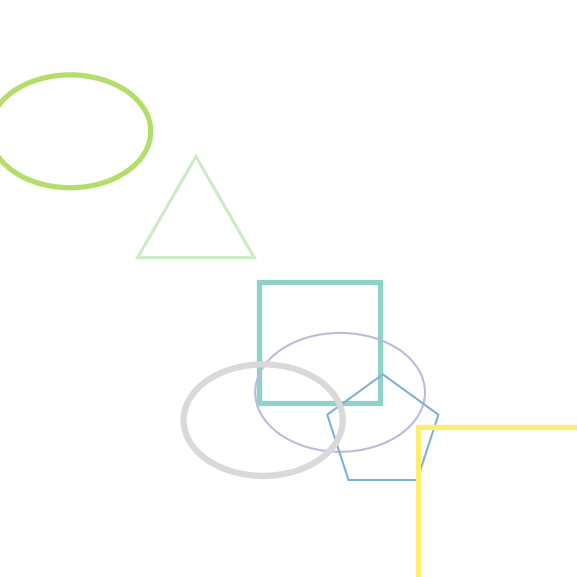[{"shape": "square", "thickness": 2.5, "radius": 0.52, "center": [0.554, 0.407]}, {"shape": "oval", "thickness": 1, "radius": 0.74, "center": [0.589, 0.32]}, {"shape": "pentagon", "thickness": 1, "radius": 0.51, "center": [0.663, 0.25]}, {"shape": "oval", "thickness": 2.5, "radius": 0.7, "center": [0.122, 0.772]}, {"shape": "oval", "thickness": 3, "radius": 0.69, "center": [0.456, 0.272]}, {"shape": "triangle", "thickness": 1.5, "radius": 0.58, "center": [0.339, 0.611]}, {"shape": "square", "thickness": 2.5, "radius": 0.69, "center": [0.862, 0.121]}]